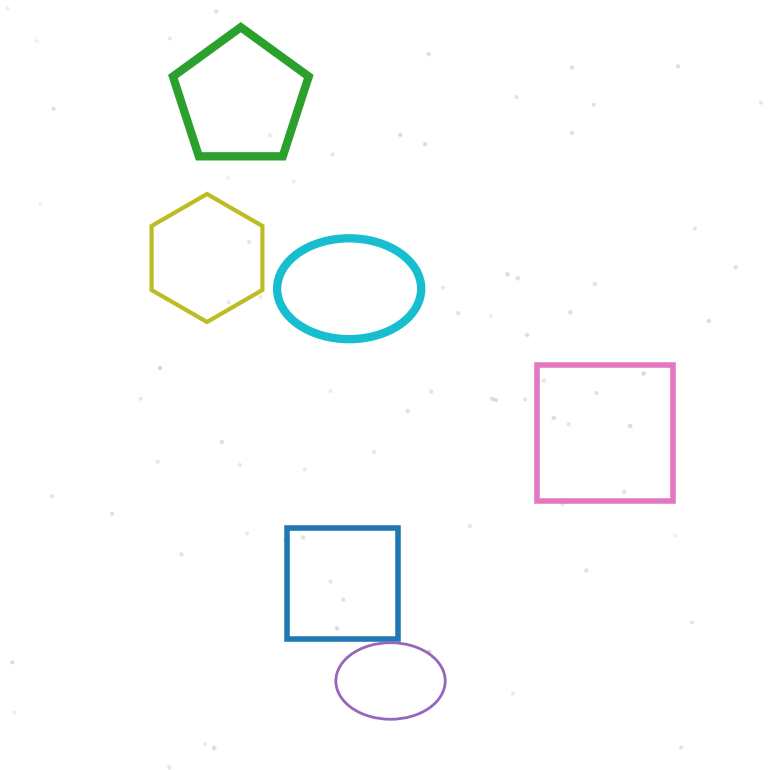[{"shape": "square", "thickness": 2, "radius": 0.36, "center": [0.445, 0.243]}, {"shape": "pentagon", "thickness": 3, "radius": 0.46, "center": [0.313, 0.872]}, {"shape": "oval", "thickness": 1, "radius": 0.36, "center": [0.507, 0.116]}, {"shape": "square", "thickness": 2, "radius": 0.44, "center": [0.786, 0.438]}, {"shape": "hexagon", "thickness": 1.5, "radius": 0.42, "center": [0.269, 0.665]}, {"shape": "oval", "thickness": 3, "radius": 0.47, "center": [0.453, 0.625]}]